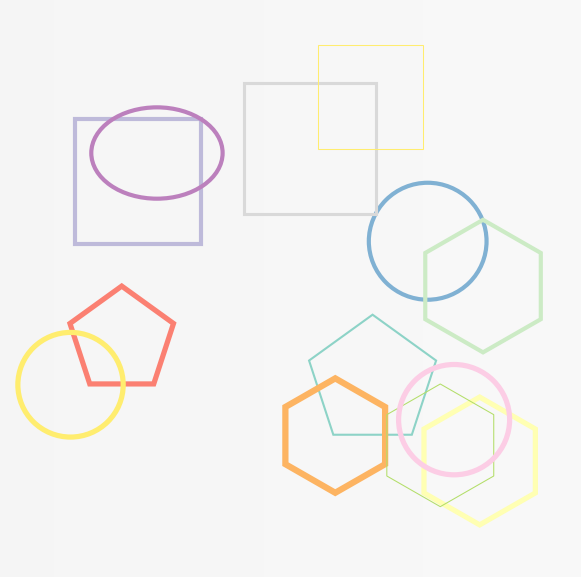[{"shape": "pentagon", "thickness": 1, "radius": 0.57, "center": [0.641, 0.339]}, {"shape": "hexagon", "thickness": 2.5, "radius": 0.55, "center": [0.825, 0.201]}, {"shape": "square", "thickness": 2, "radius": 0.54, "center": [0.237, 0.685]}, {"shape": "pentagon", "thickness": 2.5, "radius": 0.47, "center": [0.209, 0.41]}, {"shape": "circle", "thickness": 2, "radius": 0.51, "center": [0.736, 0.581]}, {"shape": "hexagon", "thickness": 3, "radius": 0.5, "center": [0.577, 0.245]}, {"shape": "hexagon", "thickness": 0.5, "radius": 0.53, "center": [0.757, 0.228]}, {"shape": "circle", "thickness": 2.5, "radius": 0.48, "center": [0.781, 0.272]}, {"shape": "square", "thickness": 1.5, "radius": 0.57, "center": [0.533, 0.742]}, {"shape": "oval", "thickness": 2, "radius": 0.56, "center": [0.27, 0.734]}, {"shape": "hexagon", "thickness": 2, "radius": 0.57, "center": [0.831, 0.504]}, {"shape": "square", "thickness": 0.5, "radius": 0.45, "center": [0.638, 0.831]}, {"shape": "circle", "thickness": 2.5, "radius": 0.45, "center": [0.121, 0.333]}]